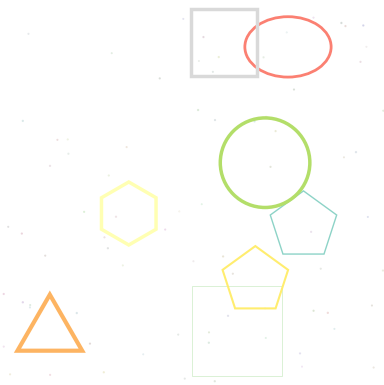[{"shape": "pentagon", "thickness": 1, "radius": 0.45, "center": [0.788, 0.413]}, {"shape": "hexagon", "thickness": 2.5, "radius": 0.41, "center": [0.334, 0.445]}, {"shape": "oval", "thickness": 2, "radius": 0.56, "center": [0.748, 0.878]}, {"shape": "triangle", "thickness": 3, "radius": 0.49, "center": [0.129, 0.138]}, {"shape": "circle", "thickness": 2.5, "radius": 0.58, "center": [0.688, 0.577]}, {"shape": "square", "thickness": 2.5, "radius": 0.43, "center": [0.582, 0.89]}, {"shape": "square", "thickness": 0.5, "radius": 0.59, "center": [0.615, 0.141]}, {"shape": "pentagon", "thickness": 1.5, "radius": 0.45, "center": [0.663, 0.271]}]